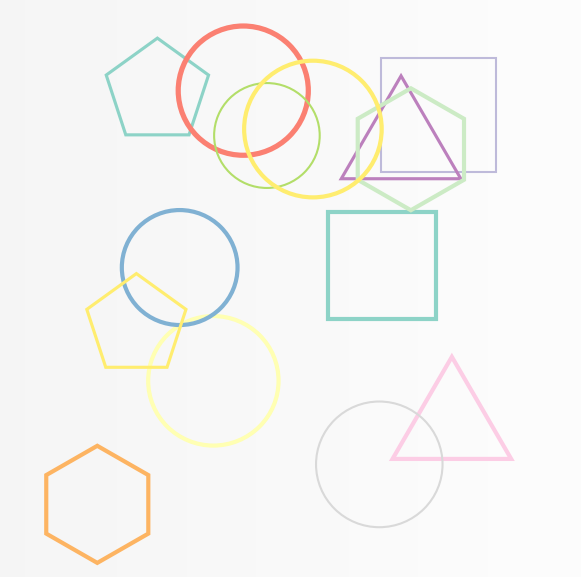[{"shape": "square", "thickness": 2, "radius": 0.47, "center": [0.657, 0.54]}, {"shape": "pentagon", "thickness": 1.5, "radius": 0.46, "center": [0.271, 0.841]}, {"shape": "circle", "thickness": 2, "radius": 0.56, "center": [0.367, 0.34]}, {"shape": "square", "thickness": 1, "radius": 0.49, "center": [0.755, 0.8]}, {"shape": "circle", "thickness": 2.5, "radius": 0.56, "center": [0.419, 0.842]}, {"shape": "circle", "thickness": 2, "radius": 0.5, "center": [0.309, 0.536]}, {"shape": "hexagon", "thickness": 2, "radius": 0.51, "center": [0.167, 0.126]}, {"shape": "circle", "thickness": 1, "radius": 0.45, "center": [0.459, 0.764]}, {"shape": "triangle", "thickness": 2, "radius": 0.59, "center": [0.777, 0.263]}, {"shape": "circle", "thickness": 1, "radius": 0.54, "center": [0.653, 0.195]}, {"shape": "triangle", "thickness": 1.5, "radius": 0.59, "center": [0.69, 0.749]}, {"shape": "hexagon", "thickness": 2, "radius": 0.53, "center": [0.707, 0.741]}, {"shape": "circle", "thickness": 2, "radius": 0.59, "center": [0.538, 0.776]}, {"shape": "pentagon", "thickness": 1.5, "radius": 0.45, "center": [0.235, 0.436]}]